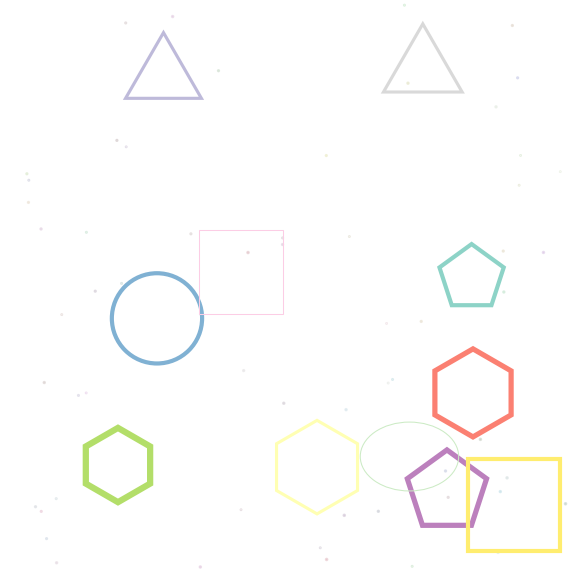[{"shape": "pentagon", "thickness": 2, "radius": 0.29, "center": [0.817, 0.518]}, {"shape": "hexagon", "thickness": 1.5, "radius": 0.4, "center": [0.549, 0.19]}, {"shape": "triangle", "thickness": 1.5, "radius": 0.38, "center": [0.283, 0.867]}, {"shape": "hexagon", "thickness": 2.5, "radius": 0.38, "center": [0.819, 0.319]}, {"shape": "circle", "thickness": 2, "radius": 0.39, "center": [0.272, 0.448]}, {"shape": "hexagon", "thickness": 3, "radius": 0.32, "center": [0.204, 0.194]}, {"shape": "square", "thickness": 0.5, "radius": 0.37, "center": [0.418, 0.528]}, {"shape": "triangle", "thickness": 1.5, "radius": 0.39, "center": [0.732, 0.879]}, {"shape": "pentagon", "thickness": 2.5, "radius": 0.36, "center": [0.774, 0.148]}, {"shape": "oval", "thickness": 0.5, "radius": 0.43, "center": [0.709, 0.209]}, {"shape": "square", "thickness": 2, "radius": 0.4, "center": [0.89, 0.124]}]